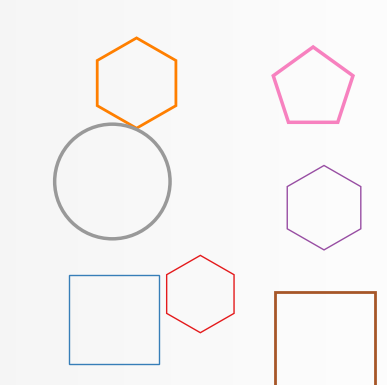[{"shape": "hexagon", "thickness": 1, "radius": 0.5, "center": [0.517, 0.236]}, {"shape": "square", "thickness": 1, "radius": 0.58, "center": [0.294, 0.17]}, {"shape": "hexagon", "thickness": 1, "radius": 0.55, "center": [0.836, 0.461]}, {"shape": "hexagon", "thickness": 2, "radius": 0.59, "center": [0.352, 0.784]}, {"shape": "square", "thickness": 2, "radius": 0.64, "center": [0.839, 0.114]}, {"shape": "pentagon", "thickness": 2.5, "radius": 0.54, "center": [0.808, 0.77]}, {"shape": "circle", "thickness": 2.5, "radius": 0.74, "center": [0.29, 0.529]}]